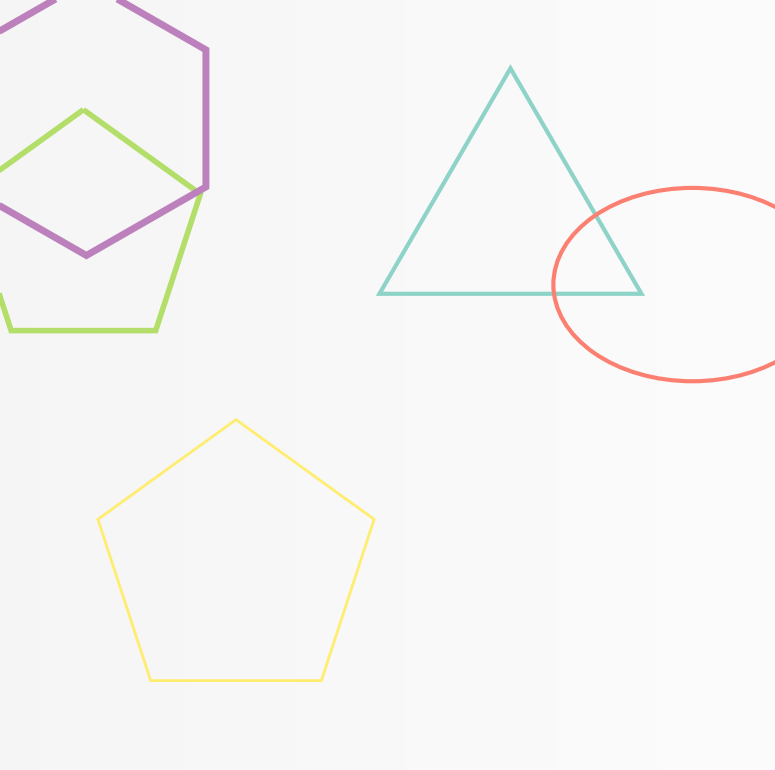[{"shape": "triangle", "thickness": 1.5, "radius": 0.98, "center": [0.659, 0.716]}, {"shape": "oval", "thickness": 1.5, "radius": 0.9, "center": [0.893, 0.63]}, {"shape": "pentagon", "thickness": 2, "radius": 0.79, "center": [0.108, 0.699]}, {"shape": "hexagon", "thickness": 2.5, "radius": 0.89, "center": [0.111, 0.846]}, {"shape": "pentagon", "thickness": 1, "radius": 0.94, "center": [0.305, 0.268]}]